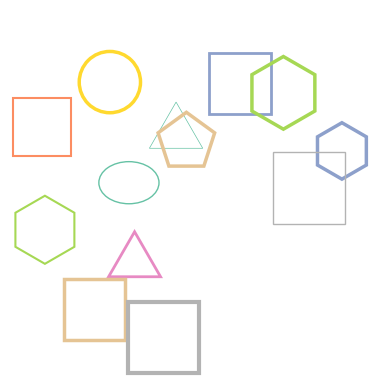[{"shape": "oval", "thickness": 1, "radius": 0.39, "center": [0.335, 0.525]}, {"shape": "triangle", "thickness": 0.5, "radius": 0.4, "center": [0.457, 0.655]}, {"shape": "square", "thickness": 1.5, "radius": 0.38, "center": [0.11, 0.67]}, {"shape": "square", "thickness": 2, "radius": 0.4, "center": [0.624, 0.783]}, {"shape": "hexagon", "thickness": 2.5, "radius": 0.37, "center": [0.888, 0.608]}, {"shape": "triangle", "thickness": 2, "radius": 0.39, "center": [0.35, 0.32]}, {"shape": "hexagon", "thickness": 1.5, "radius": 0.44, "center": [0.117, 0.403]}, {"shape": "hexagon", "thickness": 2.5, "radius": 0.47, "center": [0.736, 0.759]}, {"shape": "circle", "thickness": 2.5, "radius": 0.4, "center": [0.285, 0.787]}, {"shape": "pentagon", "thickness": 2.5, "radius": 0.39, "center": [0.484, 0.631]}, {"shape": "square", "thickness": 2.5, "radius": 0.39, "center": [0.245, 0.196]}, {"shape": "square", "thickness": 3, "radius": 0.46, "center": [0.425, 0.123]}, {"shape": "square", "thickness": 1, "radius": 0.47, "center": [0.802, 0.512]}]